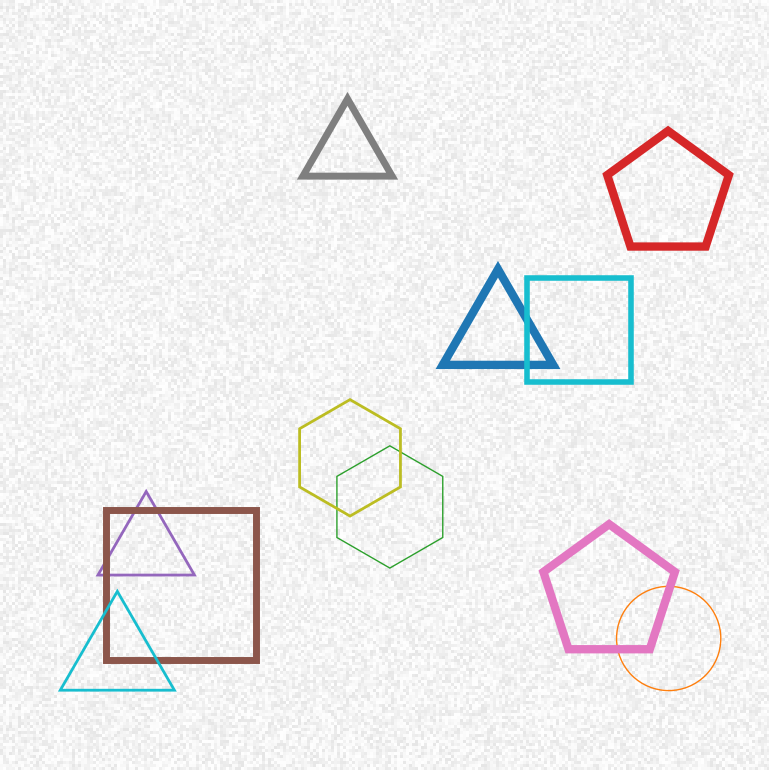[{"shape": "triangle", "thickness": 3, "radius": 0.41, "center": [0.647, 0.568]}, {"shape": "circle", "thickness": 0.5, "radius": 0.34, "center": [0.868, 0.171]}, {"shape": "hexagon", "thickness": 0.5, "radius": 0.4, "center": [0.506, 0.342]}, {"shape": "pentagon", "thickness": 3, "radius": 0.42, "center": [0.868, 0.747]}, {"shape": "triangle", "thickness": 1, "radius": 0.36, "center": [0.19, 0.289]}, {"shape": "square", "thickness": 2.5, "radius": 0.49, "center": [0.235, 0.24]}, {"shape": "pentagon", "thickness": 3, "radius": 0.45, "center": [0.791, 0.229]}, {"shape": "triangle", "thickness": 2.5, "radius": 0.33, "center": [0.451, 0.805]}, {"shape": "hexagon", "thickness": 1, "radius": 0.38, "center": [0.455, 0.405]}, {"shape": "square", "thickness": 2, "radius": 0.34, "center": [0.752, 0.571]}, {"shape": "triangle", "thickness": 1, "radius": 0.43, "center": [0.152, 0.146]}]